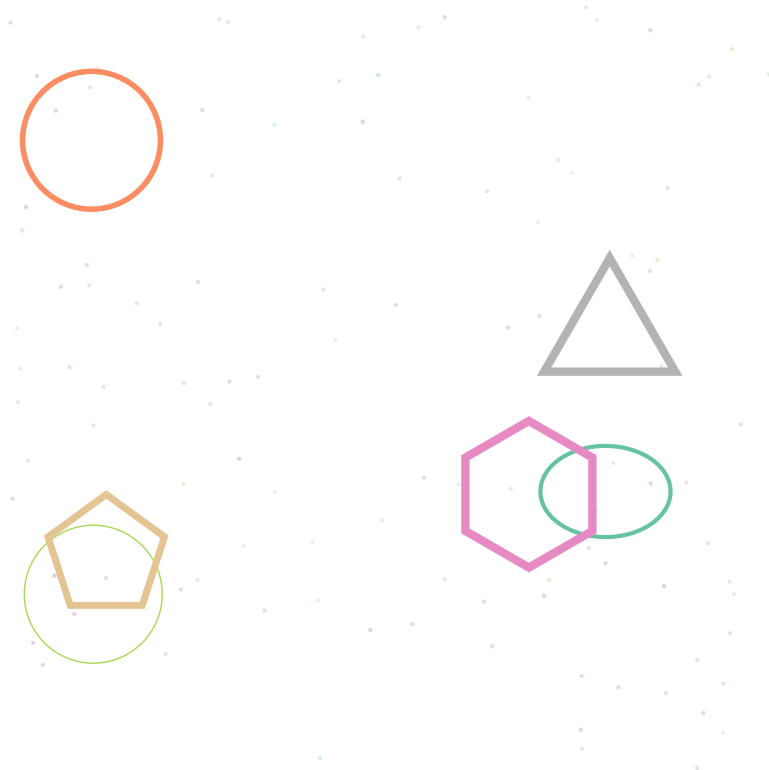[{"shape": "oval", "thickness": 1.5, "radius": 0.42, "center": [0.786, 0.362]}, {"shape": "circle", "thickness": 2, "radius": 0.45, "center": [0.119, 0.818]}, {"shape": "hexagon", "thickness": 3, "radius": 0.48, "center": [0.687, 0.358]}, {"shape": "circle", "thickness": 0.5, "radius": 0.45, "center": [0.121, 0.228]}, {"shape": "pentagon", "thickness": 2.5, "radius": 0.4, "center": [0.138, 0.278]}, {"shape": "triangle", "thickness": 3, "radius": 0.49, "center": [0.792, 0.566]}]